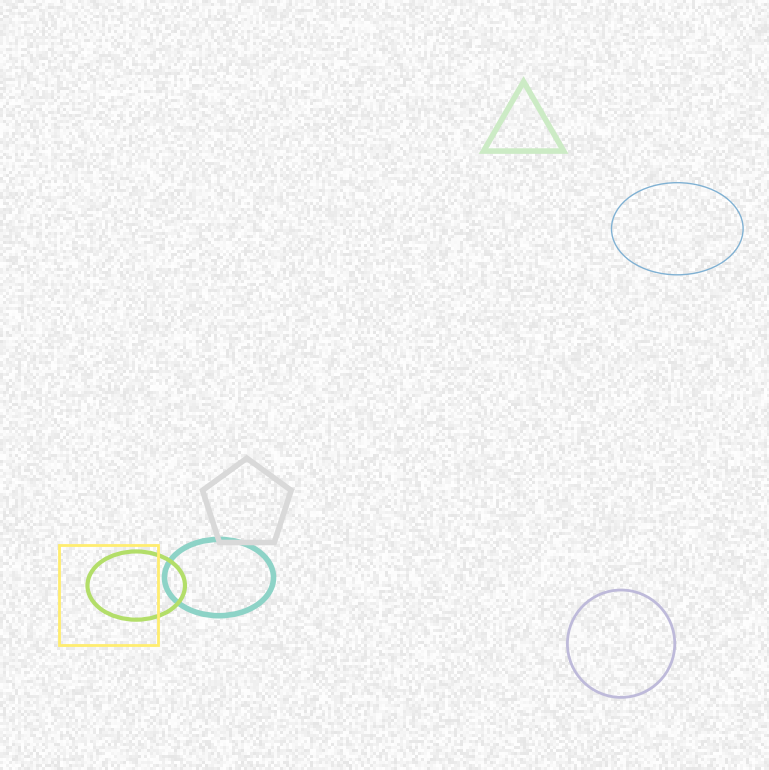[{"shape": "oval", "thickness": 2, "radius": 0.35, "center": [0.284, 0.25]}, {"shape": "circle", "thickness": 1, "radius": 0.35, "center": [0.807, 0.164]}, {"shape": "oval", "thickness": 0.5, "radius": 0.43, "center": [0.88, 0.703]}, {"shape": "oval", "thickness": 1.5, "radius": 0.32, "center": [0.177, 0.24]}, {"shape": "pentagon", "thickness": 2, "radius": 0.3, "center": [0.321, 0.344]}, {"shape": "triangle", "thickness": 2, "radius": 0.3, "center": [0.68, 0.834]}, {"shape": "square", "thickness": 1, "radius": 0.32, "center": [0.141, 0.227]}]